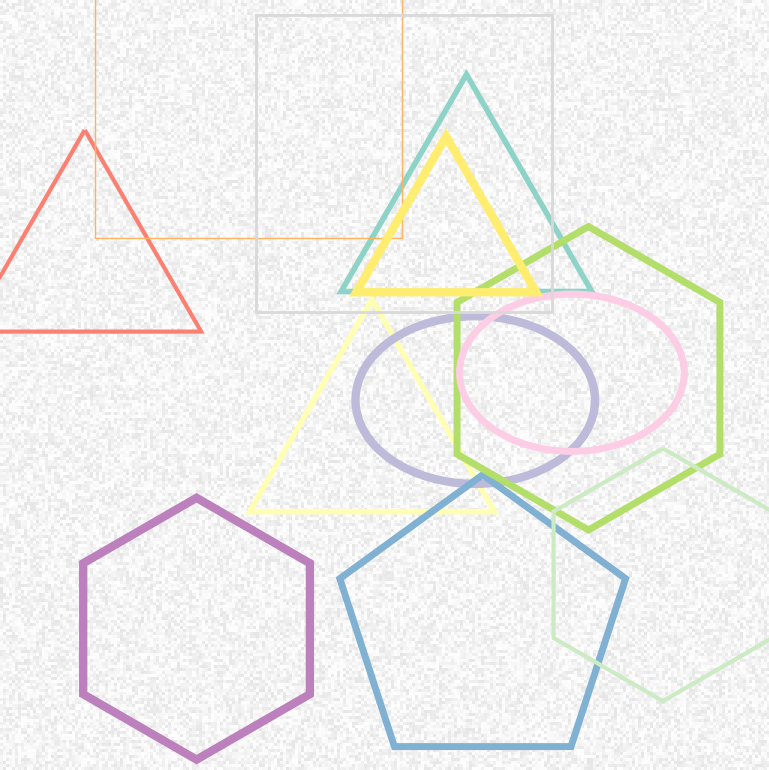[{"shape": "triangle", "thickness": 2, "radius": 0.94, "center": [0.606, 0.715]}, {"shape": "triangle", "thickness": 2, "radius": 0.92, "center": [0.483, 0.427]}, {"shape": "oval", "thickness": 3, "radius": 0.78, "center": [0.617, 0.48]}, {"shape": "triangle", "thickness": 1.5, "radius": 0.87, "center": [0.11, 0.657]}, {"shape": "pentagon", "thickness": 2.5, "radius": 0.98, "center": [0.627, 0.188]}, {"shape": "square", "thickness": 0.5, "radius": 1.0, "center": [0.323, 0.89]}, {"shape": "hexagon", "thickness": 2.5, "radius": 0.99, "center": [0.764, 0.509]}, {"shape": "oval", "thickness": 2.5, "radius": 0.73, "center": [0.743, 0.516]}, {"shape": "square", "thickness": 1, "radius": 0.96, "center": [0.525, 0.788]}, {"shape": "hexagon", "thickness": 3, "radius": 0.85, "center": [0.255, 0.183]}, {"shape": "hexagon", "thickness": 1.5, "radius": 0.82, "center": [0.861, 0.254]}, {"shape": "triangle", "thickness": 3, "radius": 0.67, "center": [0.579, 0.688]}]